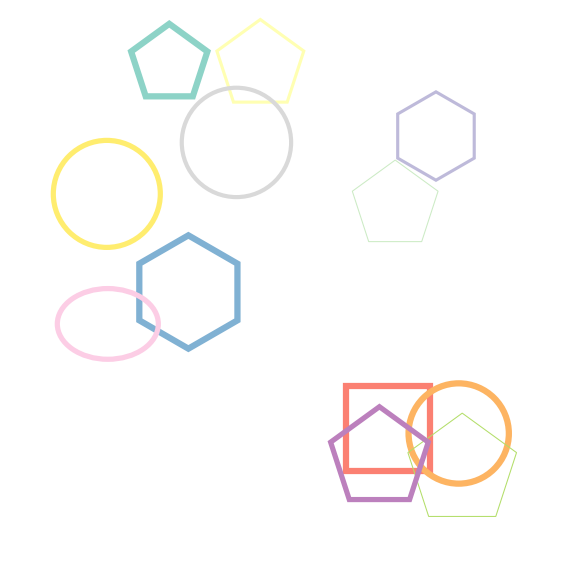[{"shape": "pentagon", "thickness": 3, "radius": 0.35, "center": [0.293, 0.888]}, {"shape": "pentagon", "thickness": 1.5, "radius": 0.4, "center": [0.451, 0.886]}, {"shape": "hexagon", "thickness": 1.5, "radius": 0.38, "center": [0.755, 0.764]}, {"shape": "square", "thickness": 3, "radius": 0.36, "center": [0.672, 0.257]}, {"shape": "hexagon", "thickness": 3, "radius": 0.49, "center": [0.326, 0.494]}, {"shape": "circle", "thickness": 3, "radius": 0.43, "center": [0.794, 0.249]}, {"shape": "pentagon", "thickness": 0.5, "radius": 0.49, "center": [0.8, 0.185]}, {"shape": "oval", "thickness": 2.5, "radius": 0.44, "center": [0.187, 0.438]}, {"shape": "circle", "thickness": 2, "radius": 0.47, "center": [0.409, 0.753]}, {"shape": "pentagon", "thickness": 2.5, "radius": 0.44, "center": [0.657, 0.206]}, {"shape": "pentagon", "thickness": 0.5, "radius": 0.39, "center": [0.684, 0.644]}, {"shape": "circle", "thickness": 2.5, "radius": 0.46, "center": [0.185, 0.663]}]